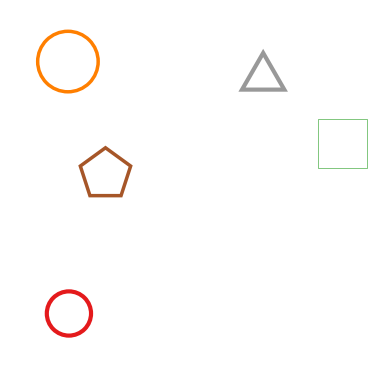[{"shape": "circle", "thickness": 3, "radius": 0.29, "center": [0.179, 0.186]}, {"shape": "square", "thickness": 0.5, "radius": 0.32, "center": [0.89, 0.628]}, {"shape": "circle", "thickness": 2.5, "radius": 0.39, "center": [0.176, 0.84]}, {"shape": "pentagon", "thickness": 2.5, "radius": 0.34, "center": [0.274, 0.547]}, {"shape": "triangle", "thickness": 3, "radius": 0.32, "center": [0.684, 0.799]}]